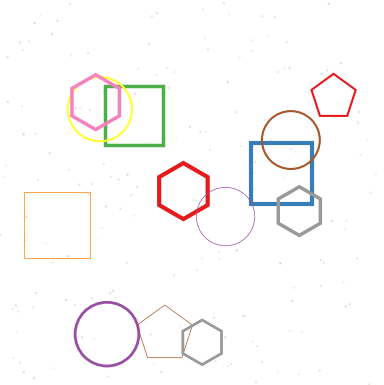[{"shape": "pentagon", "thickness": 1.5, "radius": 0.3, "center": [0.866, 0.748]}, {"shape": "hexagon", "thickness": 3, "radius": 0.36, "center": [0.476, 0.504]}, {"shape": "square", "thickness": 3, "radius": 0.4, "center": [0.731, 0.549]}, {"shape": "square", "thickness": 2.5, "radius": 0.38, "center": [0.348, 0.7]}, {"shape": "circle", "thickness": 2, "radius": 0.41, "center": [0.278, 0.132]}, {"shape": "circle", "thickness": 0.5, "radius": 0.38, "center": [0.586, 0.437]}, {"shape": "square", "thickness": 0.5, "radius": 0.43, "center": [0.149, 0.416]}, {"shape": "circle", "thickness": 1.5, "radius": 0.42, "center": [0.26, 0.716]}, {"shape": "pentagon", "thickness": 0.5, "radius": 0.38, "center": [0.428, 0.132]}, {"shape": "circle", "thickness": 1.5, "radius": 0.38, "center": [0.756, 0.636]}, {"shape": "hexagon", "thickness": 2.5, "radius": 0.36, "center": [0.249, 0.735]}, {"shape": "hexagon", "thickness": 2.5, "radius": 0.32, "center": [0.777, 0.452]}, {"shape": "hexagon", "thickness": 2, "radius": 0.29, "center": [0.525, 0.111]}]